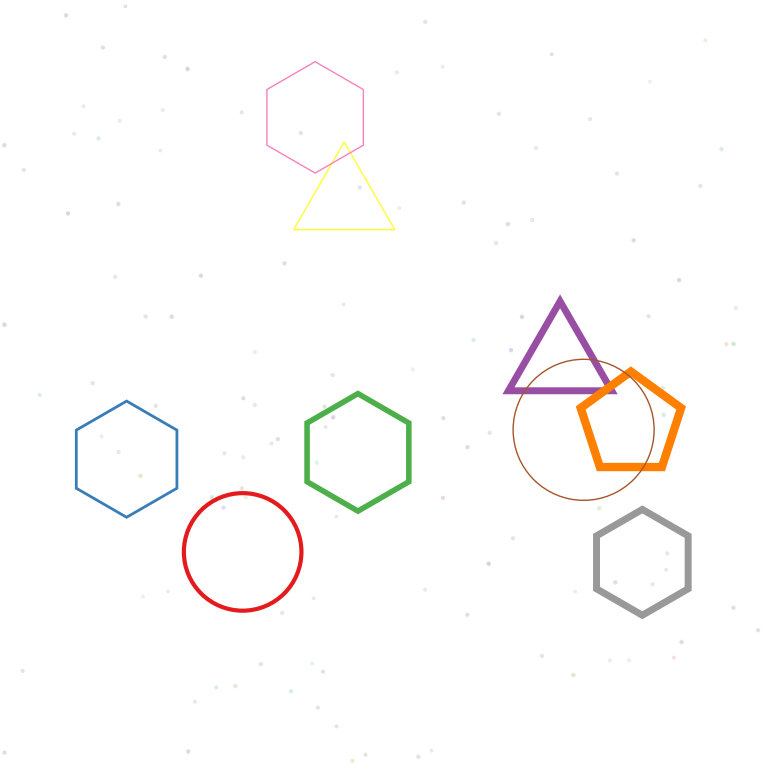[{"shape": "circle", "thickness": 1.5, "radius": 0.38, "center": [0.315, 0.283]}, {"shape": "hexagon", "thickness": 1, "radius": 0.38, "center": [0.164, 0.404]}, {"shape": "hexagon", "thickness": 2, "radius": 0.38, "center": [0.465, 0.413]}, {"shape": "triangle", "thickness": 2.5, "radius": 0.39, "center": [0.727, 0.531]}, {"shape": "pentagon", "thickness": 3, "radius": 0.34, "center": [0.819, 0.449]}, {"shape": "triangle", "thickness": 0.5, "radius": 0.38, "center": [0.447, 0.74]}, {"shape": "circle", "thickness": 0.5, "radius": 0.46, "center": [0.758, 0.442]}, {"shape": "hexagon", "thickness": 0.5, "radius": 0.36, "center": [0.409, 0.848]}, {"shape": "hexagon", "thickness": 2.5, "radius": 0.34, "center": [0.834, 0.27]}]